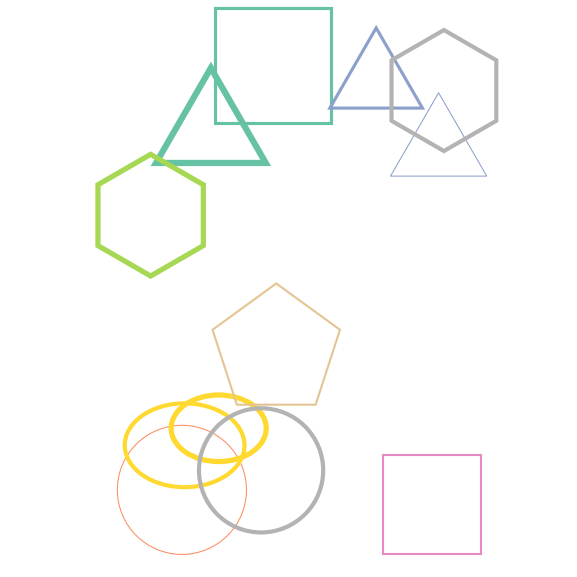[{"shape": "square", "thickness": 1.5, "radius": 0.5, "center": [0.473, 0.886]}, {"shape": "triangle", "thickness": 3, "radius": 0.55, "center": [0.365, 0.772]}, {"shape": "circle", "thickness": 0.5, "radius": 0.56, "center": [0.315, 0.151]}, {"shape": "triangle", "thickness": 1.5, "radius": 0.46, "center": [0.651, 0.858]}, {"shape": "triangle", "thickness": 0.5, "radius": 0.48, "center": [0.76, 0.742]}, {"shape": "square", "thickness": 1, "radius": 0.43, "center": [0.748, 0.125]}, {"shape": "hexagon", "thickness": 2.5, "radius": 0.53, "center": [0.261, 0.627]}, {"shape": "oval", "thickness": 2, "radius": 0.52, "center": [0.32, 0.228]}, {"shape": "oval", "thickness": 2.5, "radius": 0.41, "center": [0.379, 0.258]}, {"shape": "pentagon", "thickness": 1, "radius": 0.58, "center": [0.478, 0.392]}, {"shape": "circle", "thickness": 2, "radius": 0.54, "center": [0.452, 0.185]}, {"shape": "hexagon", "thickness": 2, "radius": 0.52, "center": [0.769, 0.842]}]